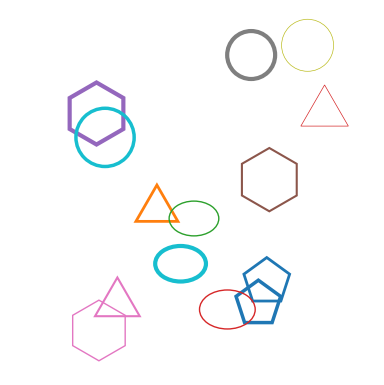[{"shape": "pentagon", "thickness": 2.5, "radius": 0.3, "center": [0.671, 0.211]}, {"shape": "pentagon", "thickness": 2, "radius": 0.31, "center": [0.693, 0.269]}, {"shape": "triangle", "thickness": 2, "radius": 0.31, "center": [0.408, 0.456]}, {"shape": "oval", "thickness": 1, "radius": 0.32, "center": [0.504, 0.432]}, {"shape": "triangle", "thickness": 0.5, "radius": 0.36, "center": [0.843, 0.708]}, {"shape": "oval", "thickness": 1, "radius": 0.36, "center": [0.591, 0.196]}, {"shape": "hexagon", "thickness": 3, "radius": 0.4, "center": [0.251, 0.705]}, {"shape": "hexagon", "thickness": 1.5, "radius": 0.41, "center": [0.7, 0.533]}, {"shape": "triangle", "thickness": 1.5, "radius": 0.34, "center": [0.305, 0.212]}, {"shape": "hexagon", "thickness": 1, "radius": 0.39, "center": [0.257, 0.142]}, {"shape": "circle", "thickness": 3, "radius": 0.31, "center": [0.652, 0.857]}, {"shape": "circle", "thickness": 0.5, "radius": 0.34, "center": [0.799, 0.882]}, {"shape": "circle", "thickness": 2.5, "radius": 0.38, "center": [0.273, 0.643]}, {"shape": "oval", "thickness": 3, "radius": 0.33, "center": [0.469, 0.315]}]